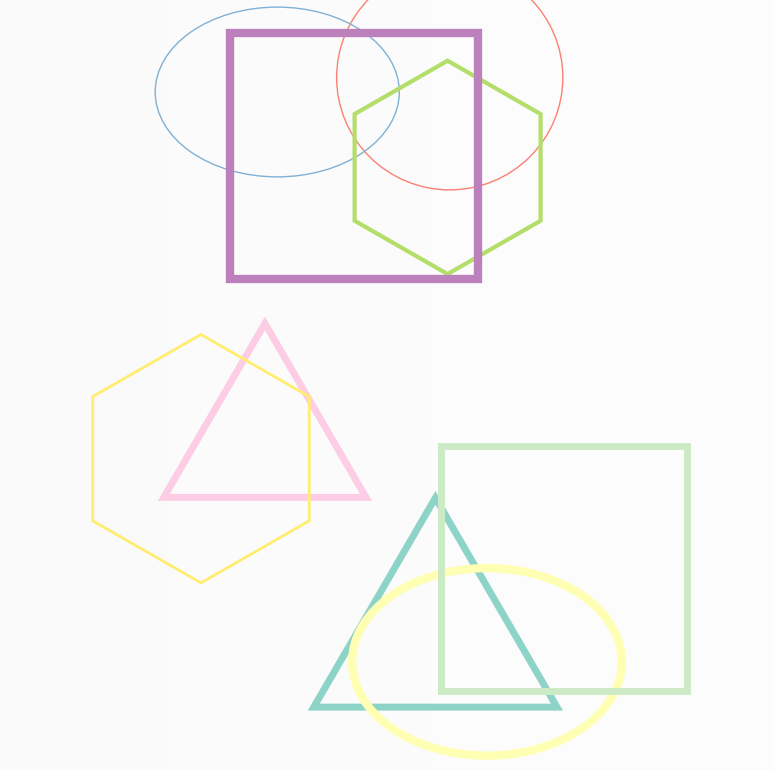[{"shape": "triangle", "thickness": 2.5, "radius": 0.91, "center": [0.562, 0.172]}, {"shape": "oval", "thickness": 3, "radius": 0.87, "center": [0.628, 0.14]}, {"shape": "circle", "thickness": 0.5, "radius": 0.73, "center": [0.58, 0.899]}, {"shape": "oval", "thickness": 0.5, "radius": 0.79, "center": [0.358, 0.881]}, {"shape": "hexagon", "thickness": 1.5, "radius": 0.69, "center": [0.578, 0.783]}, {"shape": "triangle", "thickness": 2.5, "radius": 0.75, "center": [0.342, 0.429]}, {"shape": "square", "thickness": 3, "radius": 0.8, "center": [0.457, 0.797]}, {"shape": "square", "thickness": 2.5, "radius": 0.79, "center": [0.727, 0.262]}, {"shape": "hexagon", "thickness": 1, "radius": 0.81, "center": [0.259, 0.404]}]